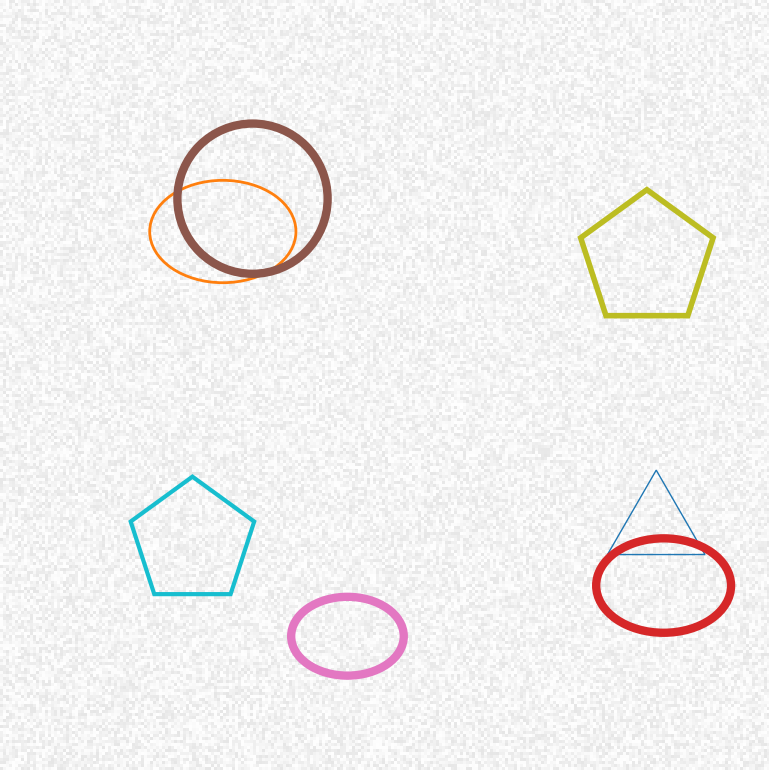[{"shape": "triangle", "thickness": 0.5, "radius": 0.37, "center": [0.852, 0.316]}, {"shape": "oval", "thickness": 1, "radius": 0.47, "center": [0.289, 0.699]}, {"shape": "oval", "thickness": 3, "radius": 0.44, "center": [0.862, 0.24]}, {"shape": "circle", "thickness": 3, "radius": 0.49, "center": [0.328, 0.742]}, {"shape": "oval", "thickness": 3, "radius": 0.37, "center": [0.451, 0.174]}, {"shape": "pentagon", "thickness": 2, "radius": 0.45, "center": [0.84, 0.663]}, {"shape": "pentagon", "thickness": 1.5, "radius": 0.42, "center": [0.25, 0.297]}]